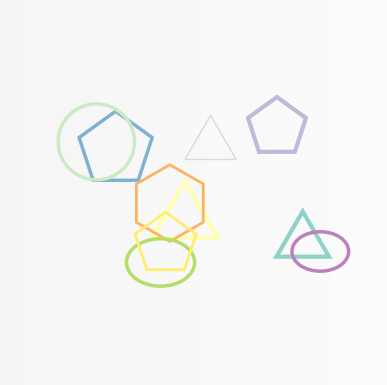[{"shape": "triangle", "thickness": 3, "radius": 0.39, "center": [0.781, 0.372]}, {"shape": "triangle", "thickness": 3, "radius": 0.49, "center": [0.477, 0.431]}, {"shape": "pentagon", "thickness": 3, "radius": 0.39, "center": [0.715, 0.669]}, {"shape": "pentagon", "thickness": 2.5, "radius": 0.5, "center": [0.298, 0.612]}, {"shape": "hexagon", "thickness": 2, "radius": 0.5, "center": [0.438, 0.472]}, {"shape": "oval", "thickness": 2.5, "radius": 0.44, "center": [0.414, 0.318]}, {"shape": "triangle", "thickness": 1, "radius": 0.38, "center": [0.543, 0.624]}, {"shape": "oval", "thickness": 2.5, "radius": 0.37, "center": [0.827, 0.347]}, {"shape": "circle", "thickness": 2.5, "radius": 0.49, "center": [0.249, 0.632]}, {"shape": "pentagon", "thickness": 2, "radius": 0.41, "center": [0.427, 0.367]}]